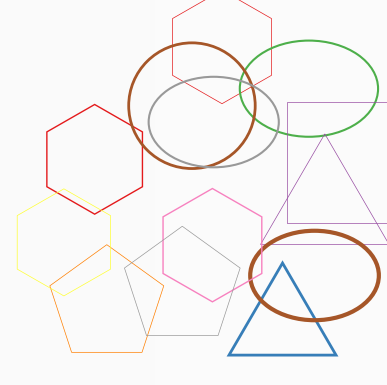[{"shape": "hexagon", "thickness": 0.5, "radius": 0.74, "center": [0.573, 0.878]}, {"shape": "hexagon", "thickness": 1, "radius": 0.71, "center": [0.244, 0.586]}, {"shape": "triangle", "thickness": 2, "radius": 0.8, "center": [0.729, 0.157]}, {"shape": "oval", "thickness": 1.5, "radius": 0.89, "center": [0.797, 0.77]}, {"shape": "square", "thickness": 0.5, "radius": 0.79, "center": [0.897, 0.578]}, {"shape": "triangle", "thickness": 0.5, "radius": 0.96, "center": [0.838, 0.461]}, {"shape": "pentagon", "thickness": 0.5, "radius": 0.77, "center": [0.276, 0.21]}, {"shape": "hexagon", "thickness": 0.5, "radius": 0.7, "center": [0.165, 0.37]}, {"shape": "circle", "thickness": 2, "radius": 0.82, "center": [0.495, 0.725]}, {"shape": "oval", "thickness": 3, "radius": 0.83, "center": [0.812, 0.284]}, {"shape": "hexagon", "thickness": 1, "radius": 0.74, "center": [0.548, 0.363]}, {"shape": "pentagon", "thickness": 0.5, "radius": 0.78, "center": [0.47, 0.255]}, {"shape": "oval", "thickness": 1.5, "radius": 0.84, "center": [0.552, 0.683]}]